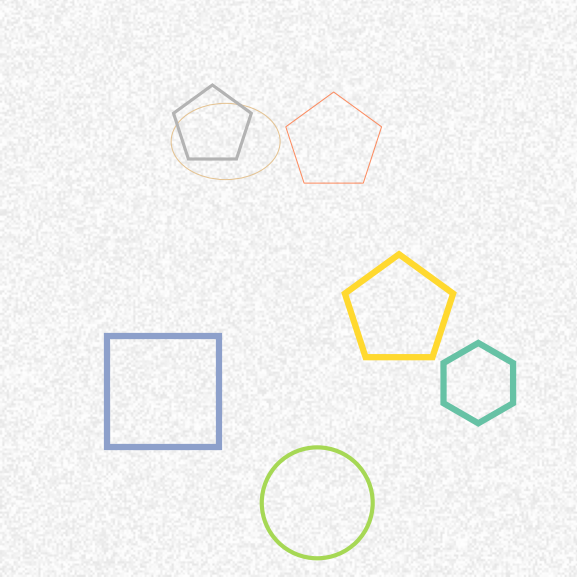[{"shape": "hexagon", "thickness": 3, "radius": 0.35, "center": [0.828, 0.336]}, {"shape": "pentagon", "thickness": 0.5, "radius": 0.44, "center": [0.578, 0.753]}, {"shape": "square", "thickness": 3, "radius": 0.48, "center": [0.282, 0.322]}, {"shape": "circle", "thickness": 2, "radius": 0.48, "center": [0.549, 0.128]}, {"shape": "pentagon", "thickness": 3, "radius": 0.49, "center": [0.691, 0.46]}, {"shape": "oval", "thickness": 0.5, "radius": 0.47, "center": [0.391, 0.754]}, {"shape": "pentagon", "thickness": 1.5, "radius": 0.35, "center": [0.368, 0.781]}]